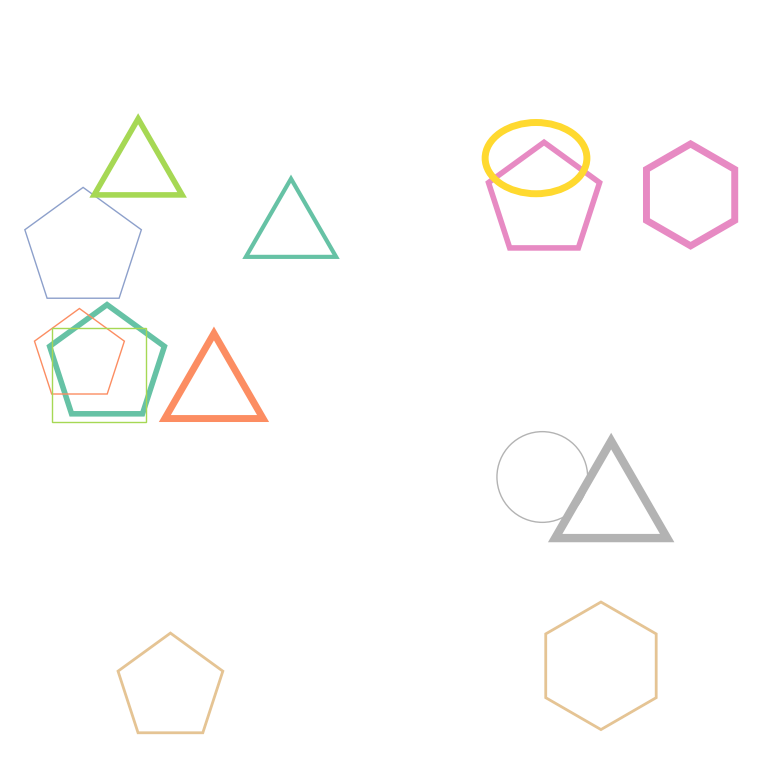[{"shape": "pentagon", "thickness": 2, "radius": 0.39, "center": [0.139, 0.526]}, {"shape": "triangle", "thickness": 1.5, "radius": 0.34, "center": [0.378, 0.7]}, {"shape": "pentagon", "thickness": 0.5, "radius": 0.31, "center": [0.103, 0.538]}, {"shape": "triangle", "thickness": 2.5, "radius": 0.37, "center": [0.278, 0.493]}, {"shape": "pentagon", "thickness": 0.5, "radius": 0.4, "center": [0.108, 0.677]}, {"shape": "pentagon", "thickness": 2, "radius": 0.38, "center": [0.707, 0.739]}, {"shape": "hexagon", "thickness": 2.5, "radius": 0.33, "center": [0.897, 0.747]}, {"shape": "square", "thickness": 0.5, "radius": 0.31, "center": [0.128, 0.513]}, {"shape": "triangle", "thickness": 2, "radius": 0.33, "center": [0.179, 0.78]}, {"shape": "oval", "thickness": 2.5, "radius": 0.33, "center": [0.696, 0.795]}, {"shape": "pentagon", "thickness": 1, "radius": 0.36, "center": [0.221, 0.106]}, {"shape": "hexagon", "thickness": 1, "radius": 0.41, "center": [0.78, 0.135]}, {"shape": "circle", "thickness": 0.5, "radius": 0.29, "center": [0.704, 0.381]}, {"shape": "triangle", "thickness": 3, "radius": 0.42, "center": [0.794, 0.343]}]